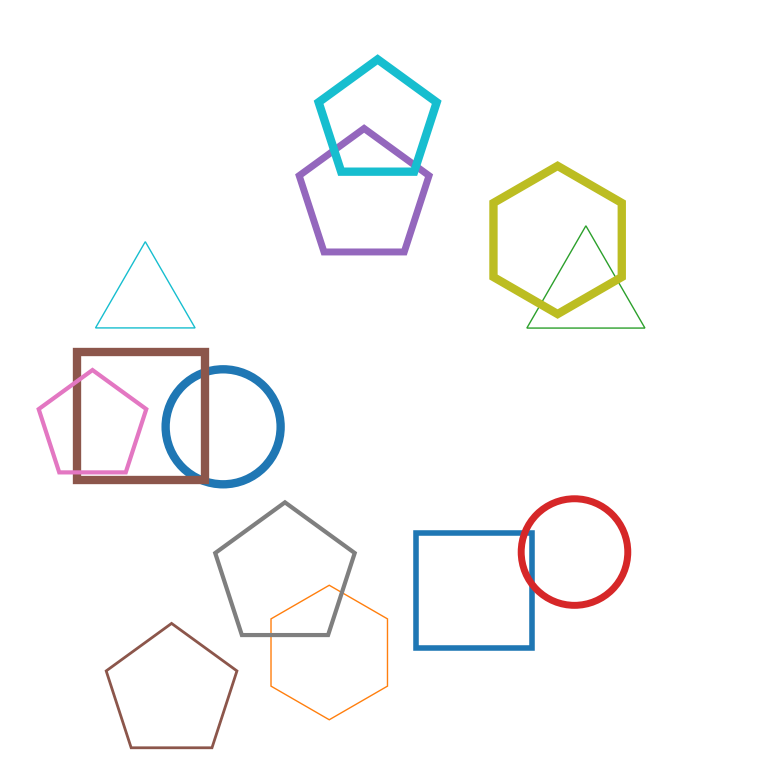[{"shape": "square", "thickness": 2, "radius": 0.38, "center": [0.615, 0.233]}, {"shape": "circle", "thickness": 3, "radius": 0.37, "center": [0.29, 0.446]}, {"shape": "hexagon", "thickness": 0.5, "radius": 0.44, "center": [0.428, 0.153]}, {"shape": "triangle", "thickness": 0.5, "radius": 0.44, "center": [0.761, 0.618]}, {"shape": "circle", "thickness": 2.5, "radius": 0.35, "center": [0.746, 0.283]}, {"shape": "pentagon", "thickness": 2.5, "radius": 0.44, "center": [0.473, 0.744]}, {"shape": "pentagon", "thickness": 1, "radius": 0.45, "center": [0.223, 0.101]}, {"shape": "square", "thickness": 3, "radius": 0.42, "center": [0.184, 0.46]}, {"shape": "pentagon", "thickness": 1.5, "radius": 0.37, "center": [0.12, 0.446]}, {"shape": "pentagon", "thickness": 1.5, "radius": 0.48, "center": [0.37, 0.252]}, {"shape": "hexagon", "thickness": 3, "radius": 0.48, "center": [0.724, 0.688]}, {"shape": "triangle", "thickness": 0.5, "radius": 0.37, "center": [0.189, 0.611]}, {"shape": "pentagon", "thickness": 3, "radius": 0.4, "center": [0.49, 0.842]}]